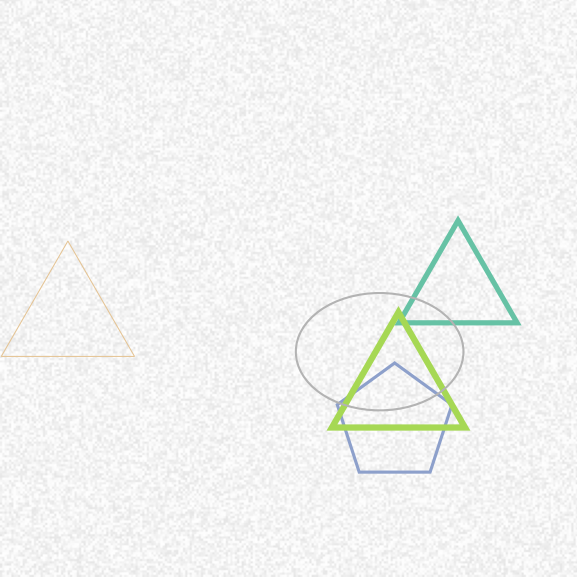[{"shape": "triangle", "thickness": 2.5, "radius": 0.59, "center": [0.793, 0.499]}, {"shape": "pentagon", "thickness": 1.5, "radius": 0.52, "center": [0.683, 0.266]}, {"shape": "triangle", "thickness": 3, "radius": 0.67, "center": [0.69, 0.325]}, {"shape": "triangle", "thickness": 0.5, "radius": 0.67, "center": [0.118, 0.449]}, {"shape": "oval", "thickness": 1, "radius": 0.73, "center": [0.657, 0.39]}]